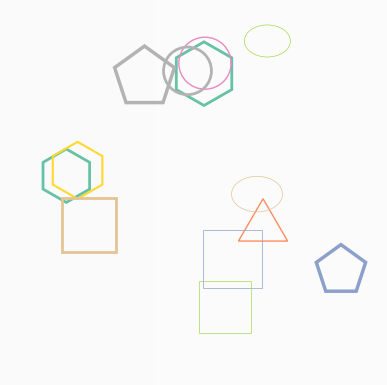[{"shape": "hexagon", "thickness": 2, "radius": 0.41, "center": [0.527, 0.809]}, {"shape": "hexagon", "thickness": 2, "radius": 0.35, "center": [0.171, 0.544]}, {"shape": "triangle", "thickness": 1, "radius": 0.37, "center": [0.679, 0.41]}, {"shape": "square", "thickness": 0.5, "radius": 0.38, "center": [0.599, 0.327]}, {"shape": "pentagon", "thickness": 2.5, "radius": 0.33, "center": [0.88, 0.298]}, {"shape": "circle", "thickness": 1, "radius": 0.34, "center": [0.529, 0.836]}, {"shape": "square", "thickness": 0.5, "radius": 0.34, "center": [0.58, 0.203]}, {"shape": "oval", "thickness": 0.5, "radius": 0.3, "center": [0.69, 0.894]}, {"shape": "hexagon", "thickness": 1.5, "radius": 0.37, "center": [0.2, 0.558]}, {"shape": "oval", "thickness": 0.5, "radius": 0.33, "center": [0.663, 0.496]}, {"shape": "square", "thickness": 2, "radius": 0.35, "center": [0.23, 0.416]}, {"shape": "circle", "thickness": 2, "radius": 0.31, "center": [0.484, 0.816]}, {"shape": "pentagon", "thickness": 2.5, "radius": 0.41, "center": [0.373, 0.799]}]